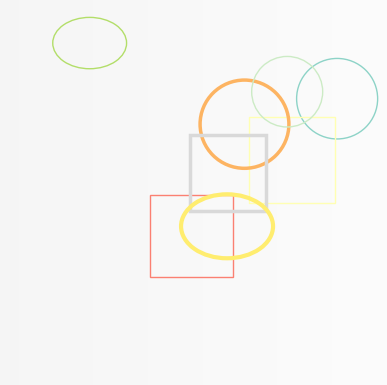[{"shape": "circle", "thickness": 1, "radius": 0.52, "center": [0.87, 0.744]}, {"shape": "square", "thickness": 1, "radius": 0.55, "center": [0.753, 0.585]}, {"shape": "square", "thickness": 1, "radius": 0.53, "center": [0.494, 0.387]}, {"shape": "circle", "thickness": 2.5, "radius": 0.57, "center": [0.631, 0.677]}, {"shape": "oval", "thickness": 1, "radius": 0.48, "center": [0.231, 0.888]}, {"shape": "square", "thickness": 2.5, "radius": 0.49, "center": [0.589, 0.551]}, {"shape": "circle", "thickness": 1, "radius": 0.46, "center": [0.741, 0.762]}, {"shape": "oval", "thickness": 3, "radius": 0.59, "center": [0.586, 0.412]}]